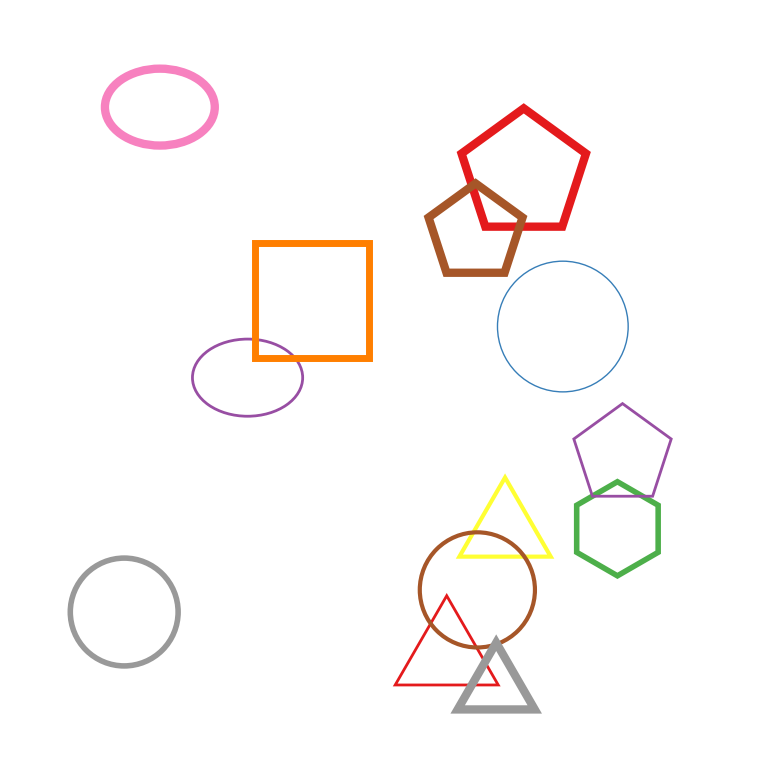[{"shape": "triangle", "thickness": 1, "radius": 0.39, "center": [0.58, 0.149]}, {"shape": "pentagon", "thickness": 3, "radius": 0.42, "center": [0.68, 0.774]}, {"shape": "circle", "thickness": 0.5, "radius": 0.42, "center": [0.731, 0.576]}, {"shape": "hexagon", "thickness": 2, "radius": 0.31, "center": [0.802, 0.313]}, {"shape": "pentagon", "thickness": 1, "radius": 0.33, "center": [0.808, 0.409]}, {"shape": "oval", "thickness": 1, "radius": 0.36, "center": [0.322, 0.51]}, {"shape": "square", "thickness": 2.5, "radius": 0.37, "center": [0.405, 0.61]}, {"shape": "triangle", "thickness": 1.5, "radius": 0.34, "center": [0.656, 0.311]}, {"shape": "pentagon", "thickness": 3, "radius": 0.32, "center": [0.618, 0.698]}, {"shape": "circle", "thickness": 1.5, "radius": 0.37, "center": [0.62, 0.234]}, {"shape": "oval", "thickness": 3, "radius": 0.36, "center": [0.208, 0.861]}, {"shape": "circle", "thickness": 2, "radius": 0.35, "center": [0.161, 0.205]}, {"shape": "triangle", "thickness": 3, "radius": 0.29, "center": [0.644, 0.108]}]